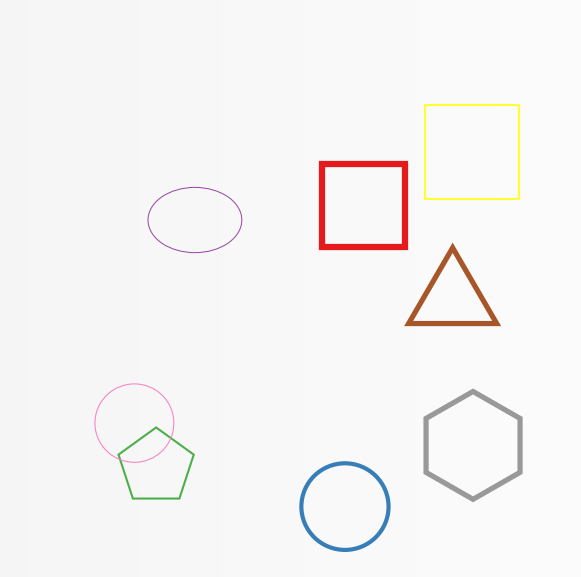[{"shape": "square", "thickness": 3, "radius": 0.36, "center": [0.625, 0.644]}, {"shape": "circle", "thickness": 2, "radius": 0.37, "center": [0.593, 0.122]}, {"shape": "pentagon", "thickness": 1, "radius": 0.34, "center": [0.269, 0.191]}, {"shape": "oval", "thickness": 0.5, "radius": 0.4, "center": [0.335, 0.618]}, {"shape": "square", "thickness": 1, "radius": 0.41, "center": [0.812, 0.736]}, {"shape": "triangle", "thickness": 2.5, "radius": 0.44, "center": [0.779, 0.483]}, {"shape": "circle", "thickness": 0.5, "radius": 0.34, "center": [0.231, 0.267]}, {"shape": "hexagon", "thickness": 2.5, "radius": 0.47, "center": [0.814, 0.228]}]